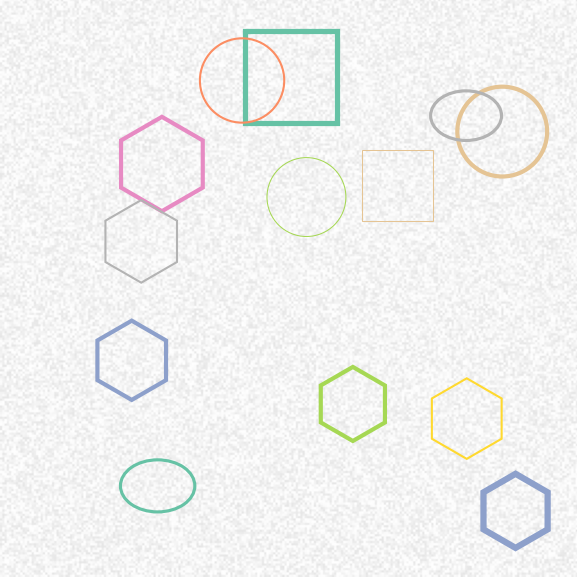[{"shape": "oval", "thickness": 1.5, "radius": 0.32, "center": [0.273, 0.158]}, {"shape": "square", "thickness": 2.5, "radius": 0.4, "center": [0.504, 0.865]}, {"shape": "circle", "thickness": 1, "radius": 0.37, "center": [0.419, 0.86]}, {"shape": "hexagon", "thickness": 2, "radius": 0.34, "center": [0.228, 0.375]}, {"shape": "hexagon", "thickness": 3, "radius": 0.32, "center": [0.893, 0.115]}, {"shape": "hexagon", "thickness": 2, "radius": 0.41, "center": [0.28, 0.715]}, {"shape": "hexagon", "thickness": 2, "radius": 0.32, "center": [0.611, 0.3]}, {"shape": "circle", "thickness": 0.5, "radius": 0.34, "center": [0.531, 0.658]}, {"shape": "hexagon", "thickness": 1, "radius": 0.35, "center": [0.808, 0.274]}, {"shape": "square", "thickness": 0.5, "radius": 0.31, "center": [0.689, 0.678]}, {"shape": "circle", "thickness": 2, "radius": 0.39, "center": [0.87, 0.771]}, {"shape": "oval", "thickness": 1.5, "radius": 0.31, "center": [0.807, 0.799]}, {"shape": "hexagon", "thickness": 1, "radius": 0.36, "center": [0.245, 0.581]}]